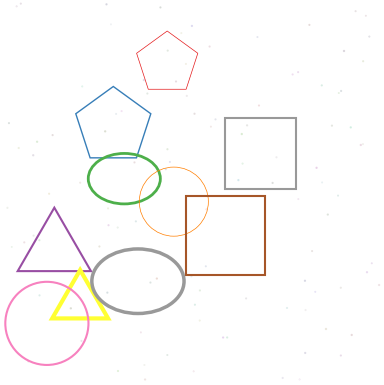[{"shape": "pentagon", "thickness": 0.5, "radius": 0.42, "center": [0.434, 0.836]}, {"shape": "pentagon", "thickness": 1, "radius": 0.51, "center": [0.294, 0.673]}, {"shape": "oval", "thickness": 2, "radius": 0.47, "center": [0.323, 0.536]}, {"shape": "triangle", "thickness": 1.5, "radius": 0.55, "center": [0.141, 0.351]}, {"shape": "circle", "thickness": 0.5, "radius": 0.45, "center": [0.451, 0.476]}, {"shape": "triangle", "thickness": 3, "radius": 0.42, "center": [0.208, 0.215]}, {"shape": "square", "thickness": 1.5, "radius": 0.51, "center": [0.586, 0.387]}, {"shape": "circle", "thickness": 1.5, "radius": 0.54, "center": [0.122, 0.16]}, {"shape": "oval", "thickness": 2.5, "radius": 0.6, "center": [0.358, 0.27]}, {"shape": "square", "thickness": 1.5, "radius": 0.46, "center": [0.677, 0.602]}]